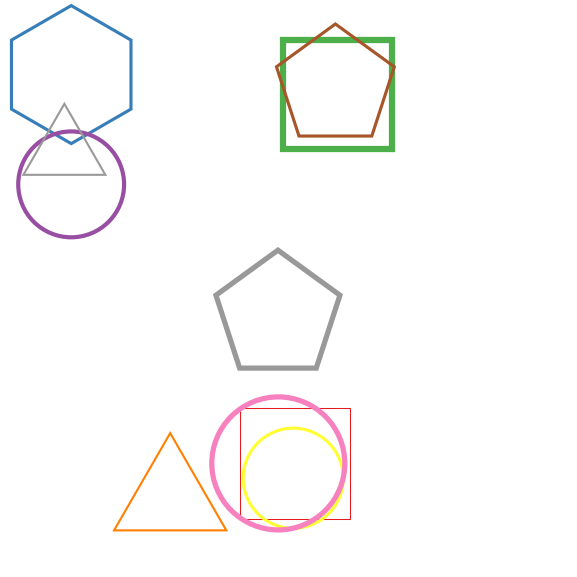[{"shape": "square", "thickness": 0.5, "radius": 0.48, "center": [0.511, 0.196]}, {"shape": "hexagon", "thickness": 1.5, "radius": 0.6, "center": [0.123, 0.87]}, {"shape": "square", "thickness": 3, "radius": 0.47, "center": [0.585, 0.835]}, {"shape": "circle", "thickness": 2, "radius": 0.46, "center": [0.123, 0.68]}, {"shape": "triangle", "thickness": 1, "radius": 0.56, "center": [0.295, 0.137]}, {"shape": "circle", "thickness": 1.5, "radius": 0.43, "center": [0.508, 0.171]}, {"shape": "pentagon", "thickness": 1.5, "radius": 0.54, "center": [0.581, 0.85]}, {"shape": "circle", "thickness": 2.5, "radius": 0.58, "center": [0.482, 0.197]}, {"shape": "pentagon", "thickness": 2.5, "radius": 0.56, "center": [0.481, 0.453]}, {"shape": "triangle", "thickness": 1, "radius": 0.41, "center": [0.111, 0.737]}]